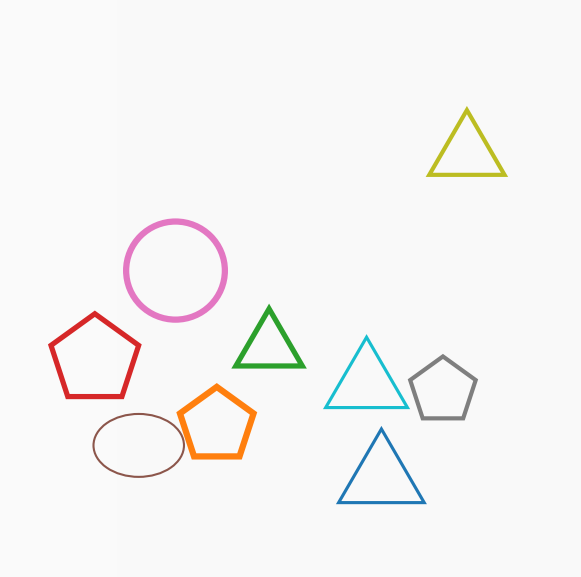[{"shape": "triangle", "thickness": 1.5, "radius": 0.42, "center": [0.656, 0.171]}, {"shape": "pentagon", "thickness": 3, "radius": 0.33, "center": [0.373, 0.263]}, {"shape": "triangle", "thickness": 2.5, "radius": 0.33, "center": [0.463, 0.398]}, {"shape": "pentagon", "thickness": 2.5, "radius": 0.4, "center": [0.163, 0.377]}, {"shape": "oval", "thickness": 1, "radius": 0.39, "center": [0.239, 0.228]}, {"shape": "circle", "thickness": 3, "radius": 0.42, "center": [0.302, 0.531]}, {"shape": "pentagon", "thickness": 2, "radius": 0.3, "center": [0.762, 0.323]}, {"shape": "triangle", "thickness": 2, "radius": 0.37, "center": [0.803, 0.734]}, {"shape": "triangle", "thickness": 1.5, "radius": 0.41, "center": [0.631, 0.334]}]